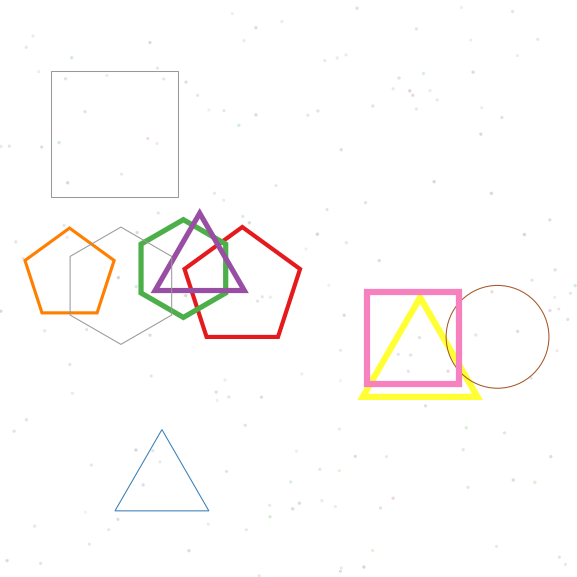[{"shape": "pentagon", "thickness": 2, "radius": 0.53, "center": [0.42, 0.501]}, {"shape": "triangle", "thickness": 0.5, "radius": 0.47, "center": [0.28, 0.161]}, {"shape": "hexagon", "thickness": 2.5, "radius": 0.42, "center": [0.318, 0.534]}, {"shape": "triangle", "thickness": 2.5, "radius": 0.45, "center": [0.346, 0.541]}, {"shape": "pentagon", "thickness": 1.5, "radius": 0.41, "center": [0.12, 0.523]}, {"shape": "triangle", "thickness": 3, "radius": 0.57, "center": [0.727, 0.369]}, {"shape": "circle", "thickness": 0.5, "radius": 0.45, "center": [0.862, 0.416]}, {"shape": "square", "thickness": 3, "radius": 0.4, "center": [0.715, 0.414]}, {"shape": "square", "thickness": 0.5, "radius": 0.55, "center": [0.198, 0.767]}, {"shape": "hexagon", "thickness": 0.5, "radius": 0.51, "center": [0.209, 0.504]}]